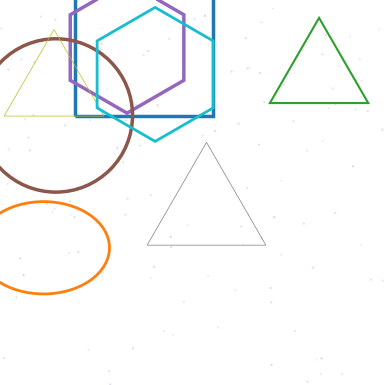[{"shape": "square", "thickness": 2.5, "radius": 0.89, "center": [0.373, 0.876]}, {"shape": "oval", "thickness": 2, "radius": 0.86, "center": [0.113, 0.356]}, {"shape": "triangle", "thickness": 1.5, "radius": 0.74, "center": [0.829, 0.806]}, {"shape": "hexagon", "thickness": 2.5, "radius": 0.85, "center": [0.33, 0.877]}, {"shape": "circle", "thickness": 2.5, "radius": 1.0, "center": [0.145, 0.7]}, {"shape": "triangle", "thickness": 0.5, "radius": 0.89, "center": [0.536, 0.452]}, {"shape": "triangle", "thickness": 0.5, "radius": 0.75, "center": [0.14, 0.773]}, {"shape": "hexagon", "thickness": 2, "radius": 0.87, "center": [0.403, 0.807]}]